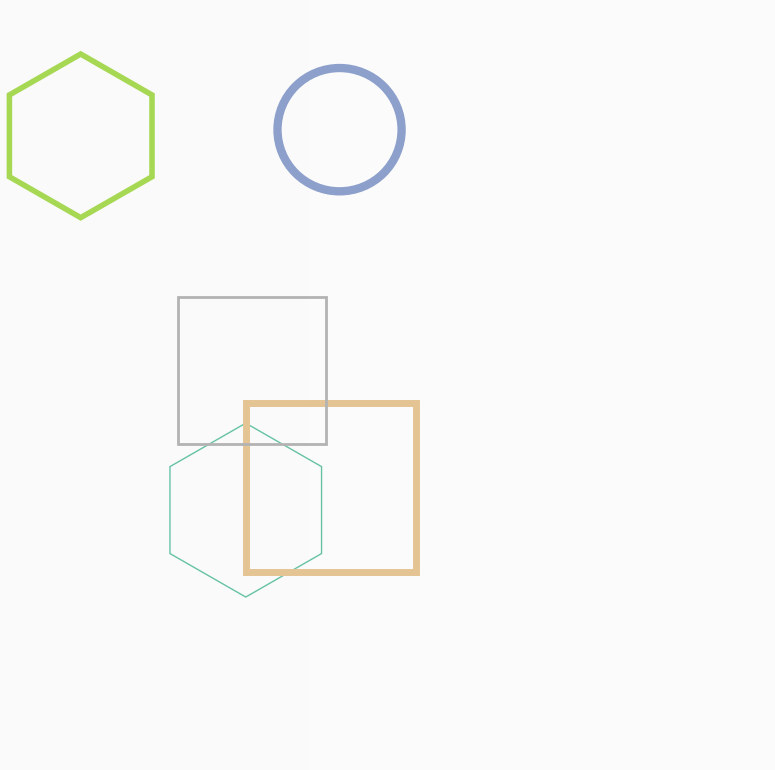[{"shape": "hexagon", "thickness": 0.5, "radius": 0.56, "center": [0.317, 0.338]}, {"shape": "circle", "thickness": 3, "radius": 0.4, "center": [0.438, 0.832]}, {"shape": "hexagon", "thickness": 2, "radius": 0.53, "center": [0.104, 0.824]}, {"shape": "square", "thickness": 2.5, "radius": 0.55, "center": [0.428, 0.367]}, {"shape": "square", "thickness": 1, "radius": 0.48, "center": [0.326, 0.519]}]